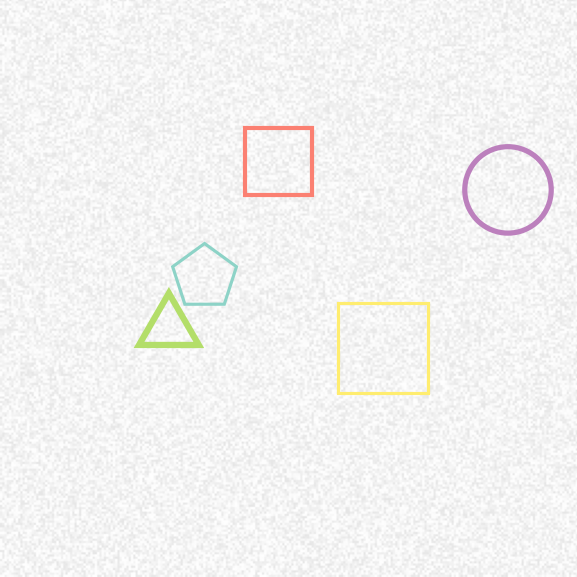[{"shape": "pentagon", "thickness": 1.5, "radius": 0.29, "center": [0.354, 0.519]}, {"shape": "square", "thickness": 2, "radius": 0.29, "center": [0.482, 0.719]}, {"shape": "triangle", "thickness": 3, "radius": 0.3, "center": [0.292, 0.432]}, {"shape": "circle", "thickness": 2.5, "radius": 0.37, "center": [0.88, 0.67]}, {"shape": "square", "thickness": 1.5, "radius": 0.39, "center": [0.663, 0.397]}]